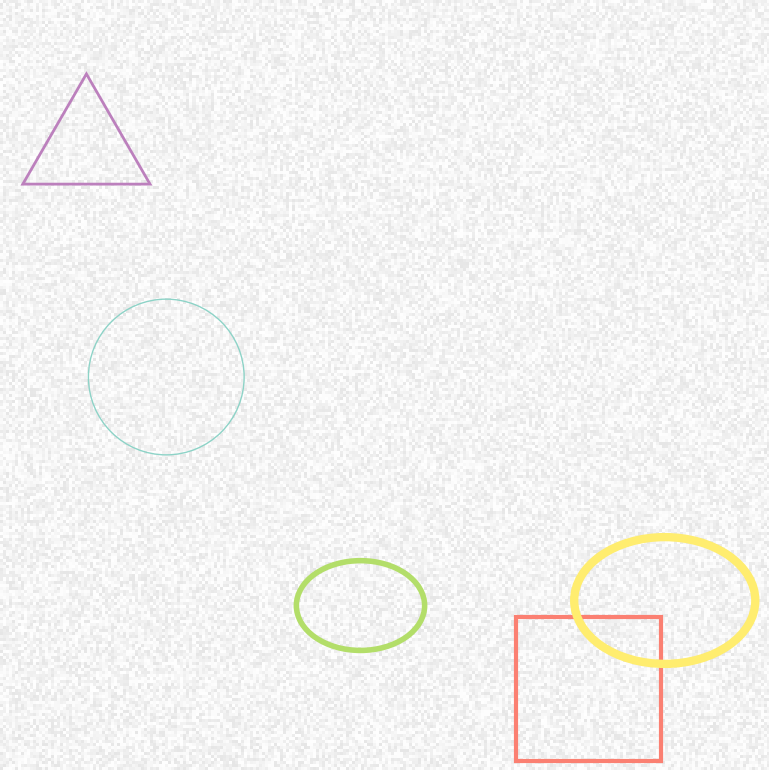[{"shape": "circle", "thickness": 0.5, "radius": 0.51, "center": [0.216, 0.51]}, {"shape": "square", "thickness": 1.5, "radius": 0.47, "center": [0.764, 0.105]}, {"shape": "oval", "thickness": 2, "radius": 0.42, "center": [0.468, 0.214]}, {"shape": "triangle", "thickness": 1, "radius": 0.48, "center": [0.112, 0.809]}, {"shape": "oval", "thickness": 3, "radius": 0.59, "center": [0.863, 0.22]}]